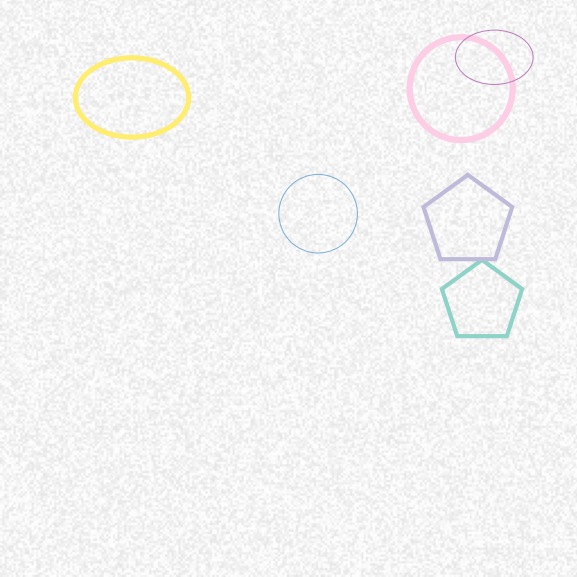[{"shape": "pentagon", "thickness": 2, "radius": 0.37, "center": [0.835, 0.476]}, {"shape": "pentagon", "thickness": 2, "radius": 0.4, "center": [0.81, 0.616]}, {"shape": "circle", "thickness": 0.5, "radius": 0.34, "center": [0.551, 0.629]}, {"shape": "circle", "thickness": 3, "radius": 0.45, "center": [0.799, 0.846]}, {"shape": "oval", "thickness": 0.5, "radius": 0.34, "center": [0.856, 0.9]}, {"shape": "oval", "thickness": 2.5, "radius": 0.49, "center": [0.229, 0.83]}]